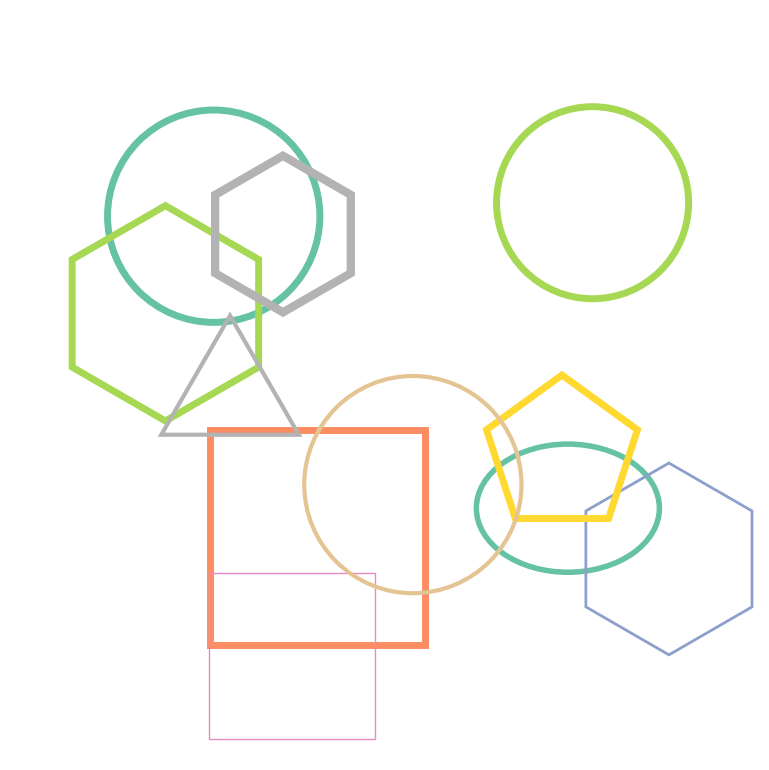[{"shape": "circle", "thickness": 2.5, "radius": 0.69, "center": [0.278, 0.719]}, {"shape": "oval", "thickness": 2, "radius": 0.59, "center": [0.737, 0.34]}, {"shape": "square", "thickness": 2.5, "radius": 0.7, "center": [0.413, 0.302]}, {"shape": "hexagon", "thickness": 1, "radius": 0.62, "center": [0.869, 0.274]}, {"shape": "square", "thickness": 0.5, "radius": 0.54, "center": [0.379, 0.148]}, {"shape": "circle", "thickness": 2.5, "radius": 0.62, "center": [0.77, 0.737]}, {"shape": "hexagon", "thickness": 2.5, "radius": 0.7, "center": [0.215, 0.593]}, {"shape": "pentagon", "thickness": 2.5, "radius": 0.52, "center": [0.73, 0.41]}, {"shape": "circle", "thickness": 1.5, "radius": 0.71, "center": [0.536, 0.371]}, {"shape": "triangle", "thickness": 1.5, "radius": 0.52, "center": [0.299, 0.487]}, {"shape": "hexagon", "thickness": 3, "radius": 0.51, "center": [0.367, 0.696]}]